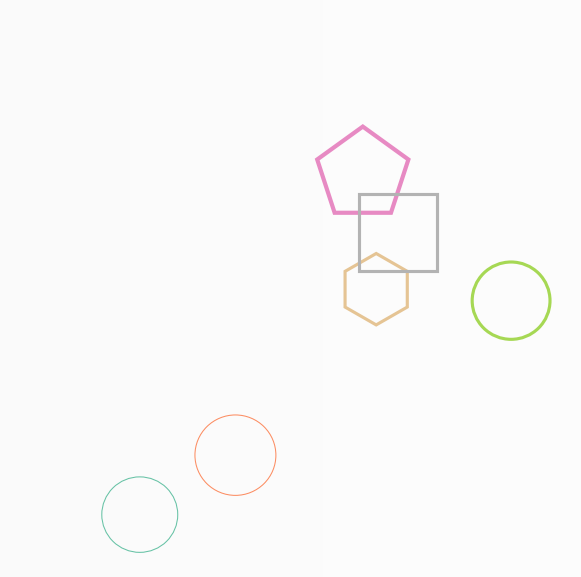[{"shape": "circle", "thickness": 0.5, "radius": 0.33, "center": [0.24, 0.108]}, {"shape": "circle", "thickness": 0.5, "radius": 0.35, "center": [0.405, 0.211]}, {"shape": "pentagon", "thickness": 2, "radius": 0.41, "center": [0.624, 0.697]}, {"shape": "circle", "thickness": 1.5, "radius": 0.33, "center": [0.879, 0.478]}, {"shape": "hexagon", "thickness": 1.5, "radius": 0.31, "center": [0.647, 0.498]}, {"shape": "square", "thickness": 1.5, "radius": 0.33, "center": [0.685, 0.597]}]